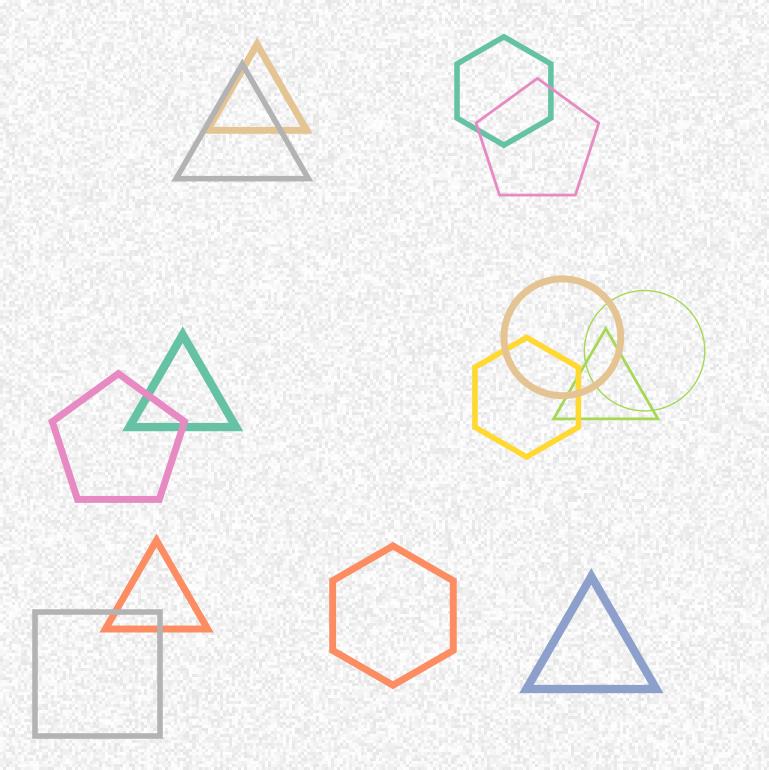[{"shape": "hexagon", "thickness": 2, "radius": 0.35, "center": [0.654, 0.882]}, {"shape": "triangle", "thickness": 3, "radius": 0.4, "center": [0.237, 0.485]}, {"shape": "triangle", "thickness": 2.5, "radius": 0.38, "center": [0.203, 0.221]}, {"shape": "hexagon", "thickness": 2.5, "radius": 0.45, "center": [0.51, 0.201]}, {"shape": "triangle", "thickness": 3, "radius": 0.49, "center": [0.768, 0.154]}, {"shape": "pentagon", "thickness": 1, "radius": 0.42, "center": [0.698, 0.814]}, {"shape": "pentagon", "thickness": 2.5, "radius": 0.45, "center": [0.154, 0.424]}, {"shape": "triangle", "thickness": 1, "radius": 0.39, "center": [0.787, 0.495]}, {"shape": "circle", "thickness": 0.5, "radius": 0.39, "center": [0.837, 0.545]}, {"shape": "hexagon", "thickness": 2, "radius": 0.39, "center": [0.684, 0.484]}, {"shape": "circle", "thickness": 2.5, "radius": 0.38, "center": [0.73, 0.562]}, {"shape": "triangle", "thickness": 2.5, "radius": 0.37, "center": [0.334, 0.868]}, {"shape": "square", "thickness": 2, "radius": 0.4, "center": [0.126, 0.124]}, {"shape": "triangle", "thickness": 2, "radius": 0.5, "center": [0.315, 0.818]}]